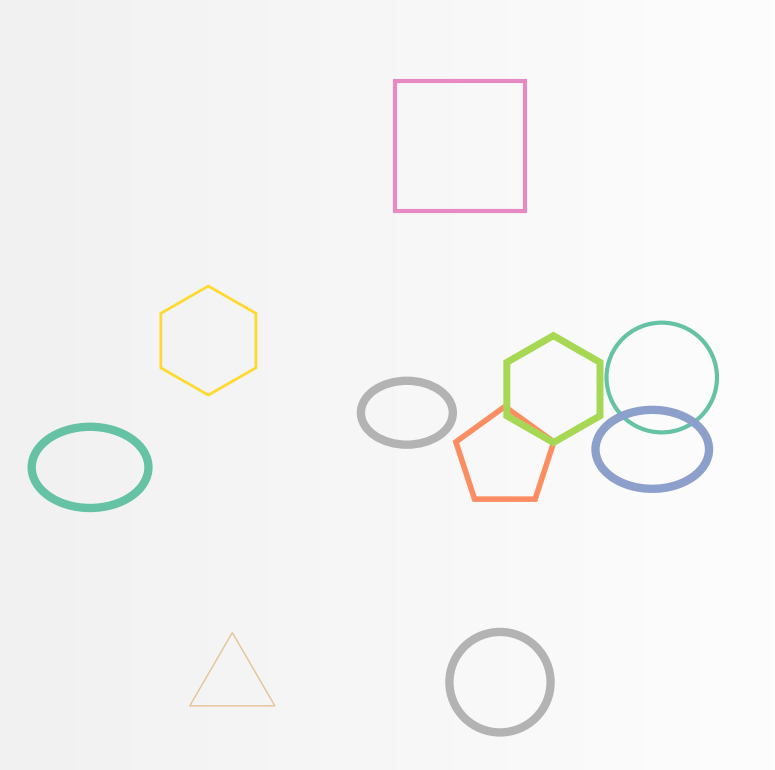[{"shape": "oval", "thickness": 3, "radius": 0.38, "center": [0.116, 0.393]}, {"shape": "circle", "thickness": 1.5, "radius": 0.36, "center": [0.854, 0.51]}, {"shape": "pentagon", "thickness": 2, "radius": 0.33, "center": [0.651, 0.406]}, {"shape": "oval", "thickness": 3, "radius": 0.37, "center": [0.842, 0.416]}, {"shape": "square", "thickness": 1.5, "radius": 0.42, "center": [0.593, 0.81]}, {"shape": "hexagon", "thickness": 2.5, "radius": 0.35, "center": [0.714, 0.495]}, {"shape": "hexagon", "thickness": 1, "radius": 0.35, "center": [0.269, 0.558]}, {"shape": "triangle", "thickness": 0.5, "radius": 0.32, "center": [0.3, 0.115]}, {"shape": "oval", "thickness": 3, "radius": 0.3, "center": [0.525, 0.464]}, {"shape": "circle", "thickness": 3, "radius": 0.33, "center": [0.645, 0.114]}]